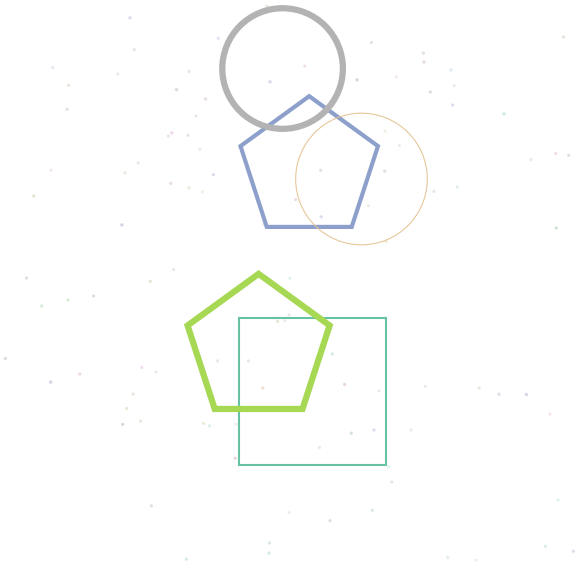[{"shape": "square", "thickness": 1, "radius": 0.64, "center": [0.542, 0.321]}, {"shape": "pentagon", "thickness": 2, "radius": 0.63, "center": [0.535, 0.707]}, {"shape": "pentagon", "thickness": 3, "radius": 0.65, "center": [0.448, 0.396]}, {"shape": "circle", "thickness": 0.5, "radius": 0.57, "center": [0.626, 0.689]}, {"shape": "circle", "thickness": 3, "radius": 0.52, "center": [0.489, 0.88]}]